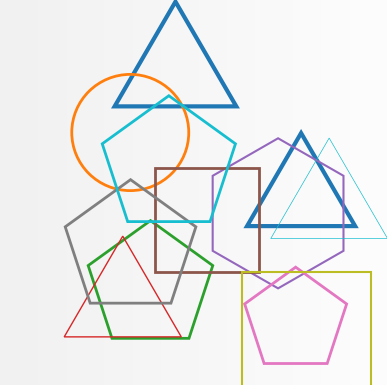[{"shape": "triangle", "thickness": 3, "radius": 0.91, "center": [0.453, 0.814]}, {"shape": "triangle", "thickness": 3, "radius": 0.81, "center": [0.777, 0.493]}, {"shape": "circle", "thickness": 2, "radius": 0.75, "center": [0.336, 0.656]}, {"shape": "pentagon", "thickness": 2, "radius": 0.85, "center": [0.388, 0.258]}, {"shape": "triangle", "thickness": 1, "radius": 0.87, "center": [0.317, 0.212]}, {"shape": "hexagon", "thickness": 1.5, "radius": 0.97, "center": [0.718, 0.446]}, {"shape": "square", "thickness": 2, "radius": 0.67, "center": [0.534, 0.429]}, {"shape": "pentagon", "thickness": 2, "radius": 0.69, "center": [0.763, 0.168]}, {"shape": "pentagon", "thickness": 2, "radius": 0.89, "center": [0.337, 0.356]}, {"shape": "square", "thickness": 1.5, "radius": 0.83, "center": [0.791, 0.127]}, {"shape": "pentagon", "thickness": 2, "radius": 0.9, "center": [0.436, 0.571]}, {"shape": "triangle", "thickness": 0.5, "radius": 0.87, "center": [0.849, 0.467]}]